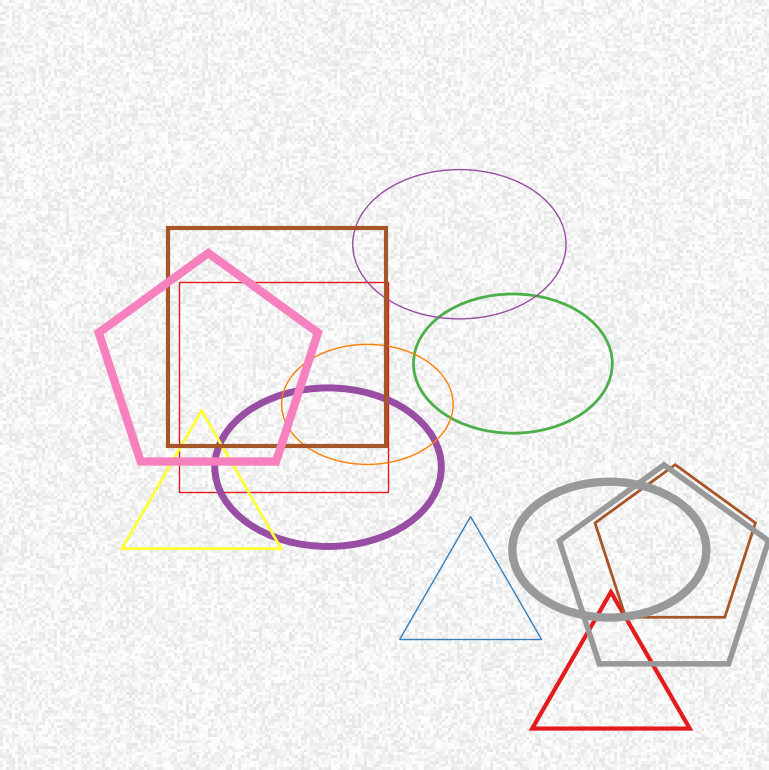[{"shape": "square", "thickness": 0.5, "radius": 0.68, "center": [0.368, 0.497]}, {"shape": "triangle", "thickness": 1.5, "radius": 0.59, "center": [0.793, 0.113]}, {"shape": "triangle", "thickness": 0.5, "radius": 0.53, "center": [0.611, 0.223]}, {"shape": "oval", "thickness": 1, "radius": 0.65, "center": [0.666, 0.528]}, {"shape": "oval", "thickness": 2.5, "radius": 0.74, "center": [0.426, 0.393]}, {"shape": "oval", "thickness": 0.5, "radius": 0.69, "center": [0.597, 0.683]}, {"shape": "oval", "thickness": 0.5, "radius": 0.56, "center": [0.477, 0.475]}, {"shape": "triangle", "thickness": 1, "radius": 0.6, "center": [0.262, 0.347]}, {"shape": "square", "thickness": 1.5, "radius": 0.71, "center": [0.36, 0.563]}, {"shape": "pentagon", "thickness": 1, "radius": 0.55, "center": [0.877, 0.287]}, {"shape": "pentagon", "thickness": 3, "radius": 0.75, "center": [0.271, 0.522]}, {"shape": "oval", "thickness": 3, "radius": 0.63, "center": [0.791, 0.286]}, {"shape": "pentagon", "thickness": 2, "radius": 0.71, "center": [0.862, 0.253]}]